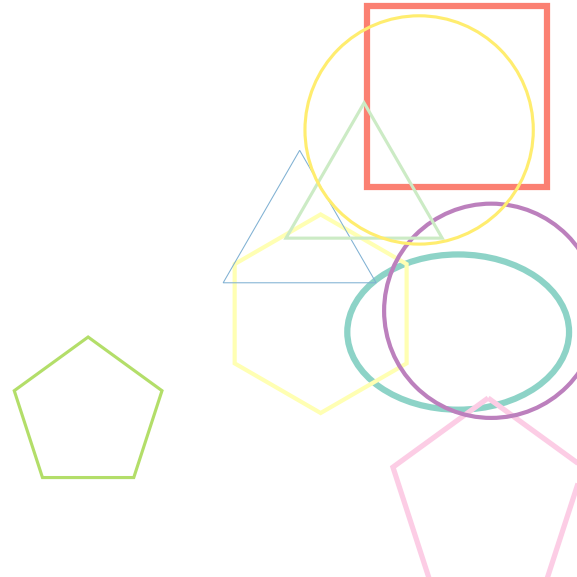[{"shape": "oval", "thickness": 3, "radius": 0.96, "center": [0.793, 0.424]}, {"shape": "hexagon", "thickness": 2, "radius": 0.86, "center": [0.555, 0.456]}, {"shape": "square", "thickness": 3, "radius": 0.78, "center": [0.792, 0.832]}, {"shape": "triangle", "thickness": 0.5, "radius": 0.76, "center": [0.519, 0.586]}, {"shape": "pentagon", "thickness": 1.5, "radius": 0.67, "center": [0.153, 0.281]}, {"shape": "pentagon", "thickness": 2.5, "radius": 0.87, "center": [0.845, 0.137]}, {"shape": "circle", "thickness": 2, "radius": 0.93, "center": [0.851, 0.461]}, {"shape": "triangle", "thickness": 1.5, "radius": 0.78, "center": [0.63, 0.665]}, {"shape": "circle", "thickness": 1.5, "radius": 0.99, "center": [0.726, 0.774]}]